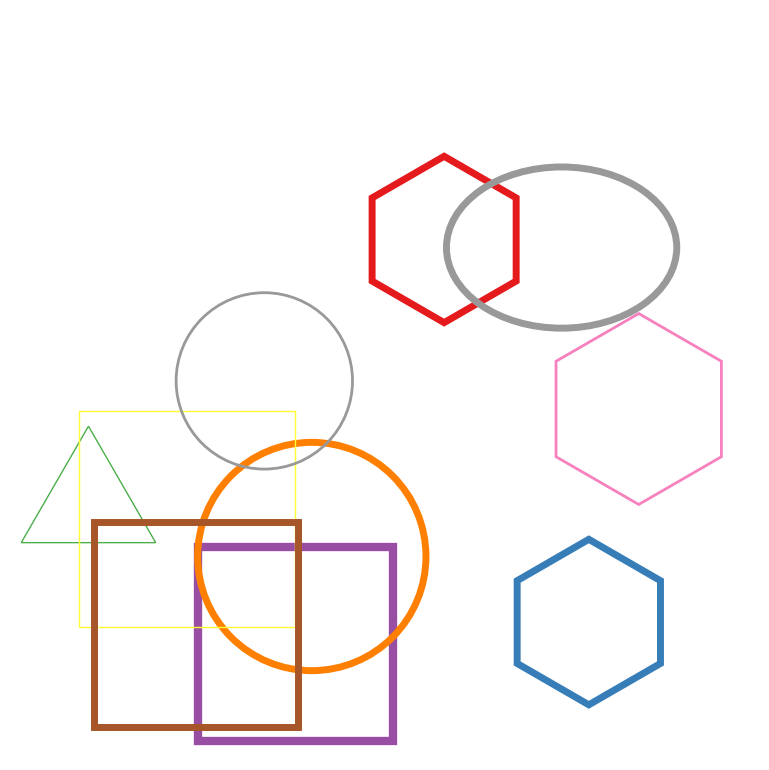[{"shape": "hexagon", "thickness": 2.5, "radius": 0.54, "center": [0.577, 0.689]}, {"shape": "hexagon", "thickness": 2.5, "radius": 0.54, "center": [0.765, 0.192]}, {"shape": "triangle", "thickness": 0.5, "radius": 0.5, "center": [0.115, 0.346]}, {"shape": "square", "thickness": 3, "radius": 0.63, "center": [0.384, 0.164]}, {"shape": "circle", "thickness": 2.5, "radius": 0.74, "center": [0.405, 0.277]}, {"shape": "square", "thickness": 0.5, "radius": 0.7, "center": [0.243, 0.326]}, {"shape": "square", "thickness": 2.5, "radius": 0.66, "center": [0.254, 0.189]}, {"shape": "hexagon", "thickness": 1, "radius": 0.62, "center": [0.829, 0.469]}, {"shape": "oval", "thickness": 2.5, "radius": 0.75, "center": [0.729, 0.678]}, {"shape": "circle", "thickness": 1, "radius": 0.57, "center": [0.343, 0.505]}]